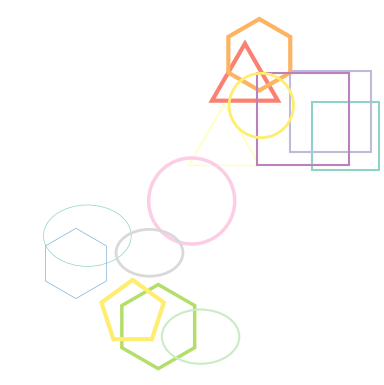[{"shape": "square", "thickness": 1.5, "radius": 0.44, "center": [0.898, 0.647]}, {"shape": "oval", "thickness": 0.5, "radius": 0.57, "center": [0.227, 0.388]}, {"shape": "triangle", "thickness": 1, "radius": 0.53, "center": [0.582, 0.623]}, {"shape": "square", "thickness": 1.5, "radius": 0.53, "center": [0.858, 0.711]}, {"shape": "triangle", "thickness": 3, "radius": 0.49, "center": [0.636, 0.788]}, {"shape": "hexagon", "thickness": 0.5, "radius": 0.46, "center": [0.197, 0.316]}, {"shape": "hexagon", "thickness": 3, "radius": 0.46, "center": [0.674, 0.858]}, {"shape": "hexagon", "thickness": 2.5, "radius": 0.55, "center": [0.411, 0.152]}, {"shape": "circle", "thickness": 2.5, "radius": 0.56, "center": [0.498, 0.478]}, {"shape": "oval", "thickness": 2, "radius": 0.43, "center": [0.388, 0.343]}, {"shape": "square", "thickness": 1.5, "radius": 0.6, "center": [0.788, 0.69]}, {"shape": "oval", "thickness": 1.5, "radius": 0.5, "center": [0.521, 0.126]}, {"shape": "circle", "thickness": 2, "radius": 0.42, "center": [0.679, 0.726]}, {"shape": "pentagon", "thickness": 3, "radius": 0.43, "center": [0.345, 0.188]}]